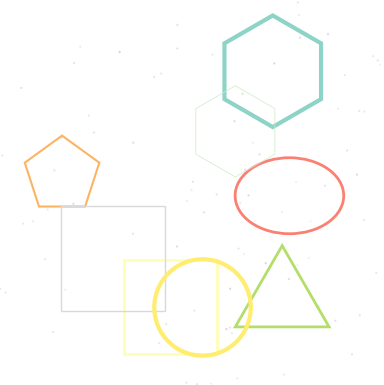[{"shape": "hexagon", "thickness": 3, "radius": 0.72, "center": [0.708, 0.815]}, {"shape": "square", "thickness": 2, "radius": 0.61, "center": [0.443, 0.203]}, {"shape": "oval", "thickness": 2, "radius": 0.71, "center": [0.752, 0.492]}, {"shape": "pentagon", "thickness": 1.5, "radius": 0.51, "center": [0.161, 0.546]}, {"shape": "triangle", "thickness": 2, "radius": 0.7, "center": [0.733, 0.221]}, {"shape": "square", "thickness": 1, "radius": 0.68, "center": [0.293, 0.329]}, {"shape": "hexagon", "thickness": 0.5, "radius": 0.59, "center": [0.611, 0.659]}, {"shape": "circle", "thickness": 3, "radius": 0.63, "center": [0.526, 0.201]}]